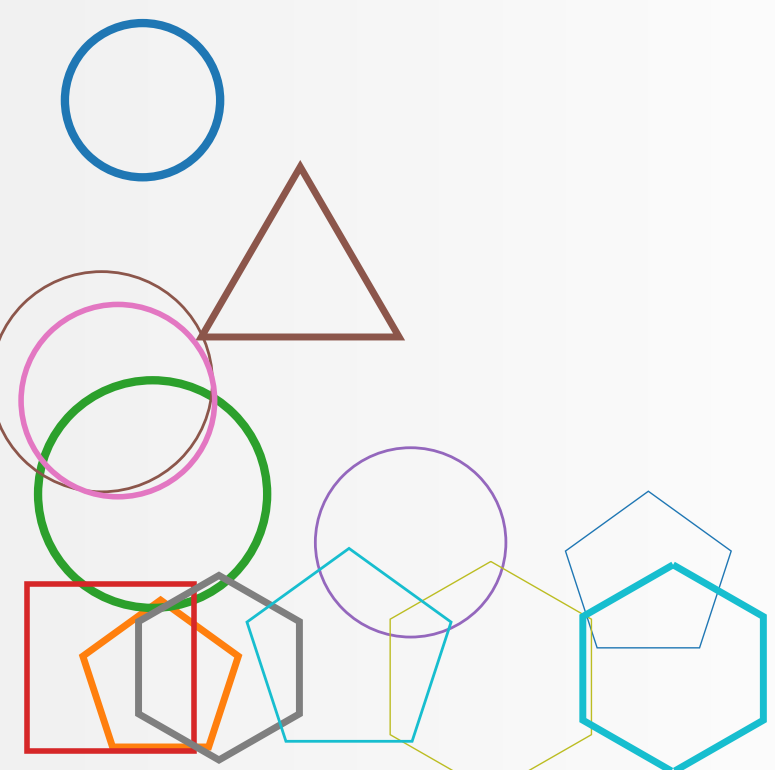[{"shape": "pentagon", "thickness": 0.5, "radius": 0.56, "center": [0.837, 0.25]}, {"shape": "circle", "thickness": 3, "radius": 0.5, "center": [0.184, 0.87]}, {"shape": "pentagon", "thickness": 2.5, "radius": 0.53, "center": [0.207, 0.115]}, {"shape": "circle", "thickness": 3, "radius": 0.74, "center": [0.197, 0.358]}, {"shape": "square", "thickness": 2, "radius": 0.54, "center": [0.143, 0.133]}, {"shape": "circle", "thickness": 1, "radius": 0.61, "center": [0.53, 0.296]}, {"shape": "triangle", "thickness": 2.5, "radius": 0.74, "center": [0.387, 0.636]}, {"shape": "circle", "thickness": 1, "radius": 0.71, "center": [0.131, 0.504]}, {"shape": "circle", "thickness": 2, "radius": 0.62, "center": [0.152, 0.48]}, {"shape": "hexagon", "thickness": 2.5, "radius": 0.6, "center": [0.283, 0.133]}, {"shape": "hexagon", "thickness": 0.5, "radius": 0.75, "center": [0.633, 0.121]}, {"shape": "hexagon", "thickness": 2.5, "radius": 0.67, "center": [0.869, 0.132]}, {"shape": "pentagon", "thickness": 1, "radius": 0.69, "center": [0.45, 0.149]}]